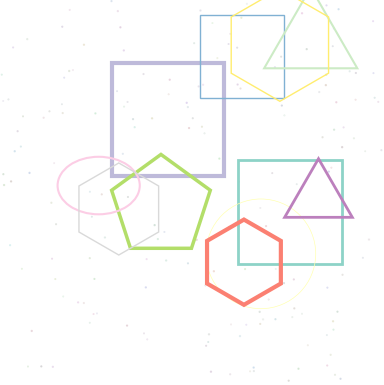[{"shape": "square", "thickness": 2, "radius": 0.68, "center": [0.753, 0.449]}, {"shape": "circle", "thickness": 0.5, "radius": 0.71, "center": [0.678, 0.341]}, {"shape": "square", "thickness": 3, "radius": 0.73, "center": [0.437, 0.69]}, {"shape": "hexagon", "thickness": 3, "radius": 0.55, "center": [0.634, 0.319]}, {"shape": "square", "thickness": 1, "radius": 0.54, "center": [0.628, 0.854]}, {"shape": "pentagon", "thickness": 2.5, "radius": 0.67, "center": [0.418, 0.464]}, {"shape": "oval", "thickness": 1.5, "radius": 0.53, "center": [0.256, 0.518]}, {"shape": "hexagon", "thickness": 1, "radius": 0.6, "center": [0.309, 0.457]}, {"shape": "triangle", "thickness": 2, "radius": 0.51, "center": [0.827, 0.486]}, {"shape": "triangle", "thickness": 1.5, "radius": 0.7, "center": [0.807, 0.892]}, {"shape": "hexagon", "thickness": 1, "radius": 0.73, "center": [0.727, 0.883]}]